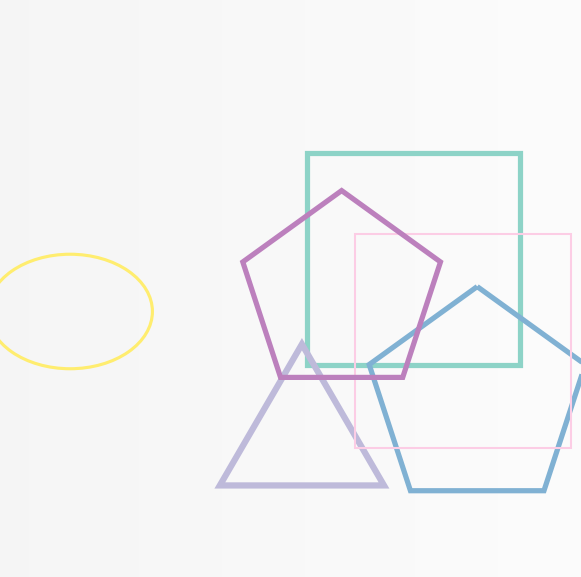[{"shape": "square", "thickness": 2.5, "radius": 0.92, "center": [0.711, 0.551]}, {"shape": "triangle", "thickness": 3, "radius": 0.82, "center": [0.519, 0.24]}, {"shape": "pentagon", "thickness": 2.5, "radius": 0.98, "center": [0.821, 0.307]}, {"shape": "square", "thickness": 1, "radius": 0.93, "center": [0.796, 0.409]}, {"shape": "pentagon", "thickness": 2.5, "radius": 0.89, "center": [0.588, 0.49]}, {"shape": "oval", "thickness": 1.5, "radius": 0.71, "center": [0.121, 0.46]}]